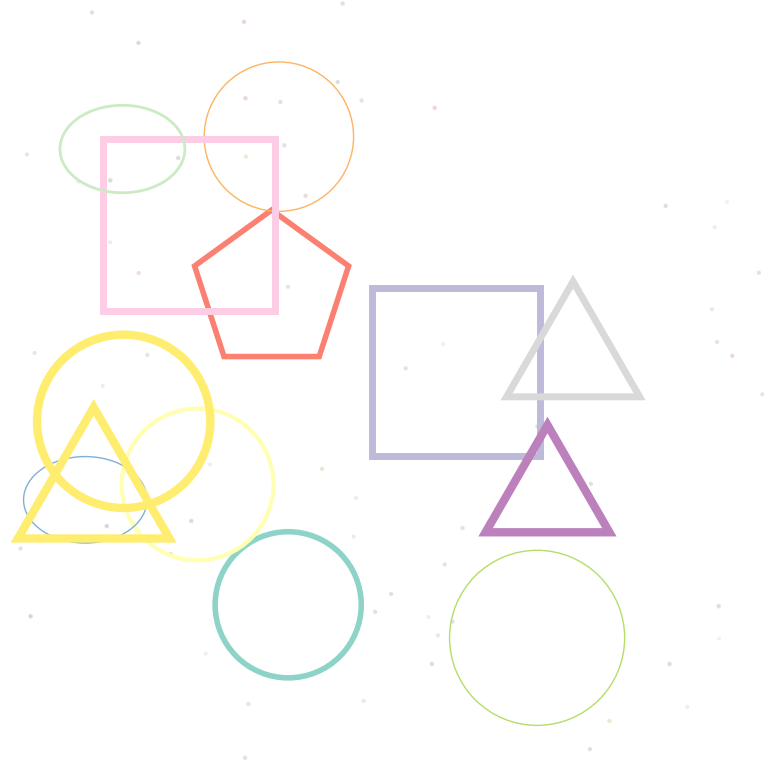[{"shape": "circle", "thickness": 2, "radius": 0.47, "center": [0.374, 0.215]}, {"shape": "circle", "thickness": 1.5, "radius": 0.49, "center": [0.257, 0.371]}, {"shape": "square", "thickness": 2.5, "radius": 0.55, "center": [0.593, 0.517]}, {"shape": "pentagon", "thickness": 2, "radius": 0.53, "center": [0.353, 0.622]}, {"shape": "oval", "thickness": 0.5, "radius": 0.4, "center": [0.111, 0.351]}, {"shape": "circle", "thickness": 0.5, "radius": 0.49, "center": [0.362, 0.823]}, {"shape": "circle", "thickness": 0.5, "radius": 0.57, "center": [0.698, 0.172]}, {"shape": "square", "thickness": 2.5, "radius": 0.56, "center": [0.246, 0.708]}, {"shape": "triangle", "thickness": 2.5, "radius": 0.5, "center": [0.744, 0.535]}, {"shape": "triangle", "thickness": 3, "radius": 0.46, "center": [0.711, 0.355]}, {"shape": "oval", "thickness": 1, "radius": 0.41, "center": [0.159, 0.806]}, {"shape": "circle", "thickness": 3, "radius": 0.56, "center": [0.161, 0.453]}, {"shape": "triangle", "thickness": 3, "radius": 0.57, "center": [0.122, 0.357]}]